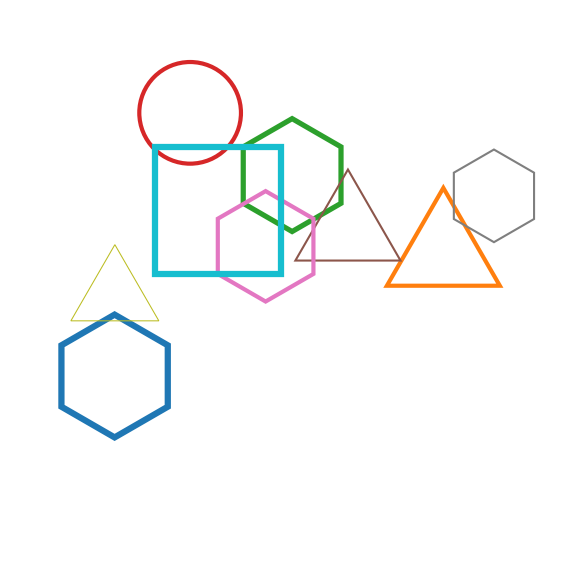[{"shape": "hexagon", "thickness": 3, "radius": 0.53, "center": [0.198, 0.348]}, {"shape": "triangle", "thickness": 2, "radius": 0.56, "center": [0.768, 0.561]}, {"shape": "hexagon", "thickness": 2.5, "radius": 0.49, "center": [0.506, 0.696]}, {"shape": "circle", "thickness": 2, "radius": 0.44, "center": [0.329, 0.804]}, {"shape": "triangle", "thickness": 1, "radius": 0.53, "center": [0.603, 0.601]}, {"shape": "hexagon", "thickness": 2, "radius": 0.48, "center": [0.46, 0.573]}, {"shape": "hexagon", "thickness": 1, "radius": 0.4, "center": [0.855, 0.66]}, {"shape": "triangle", "thickness": 0.5, "radius": 0.44, "center": [0.199, 0.488]}, {"shape": "square", "thickness": 3, "radius": 0.55, "center": [0.377, 0.635]}]